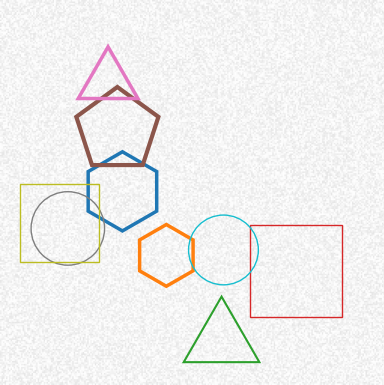[{"shape": "hexagon", "thickness": 2.5, "radius": 0.51, "center": [0.318, 0.503]}, {"shape": "hexagon", "thickness": 2.5, "radius": 0.4, "center": [0.432, 0.337]}, {"shape": "triangle", "thickness": 1.5, "radius": 0.57, "center": [0.575, 0.116]}, {"shape": "square", "thickness": 1, "radius": 0.6, "center": [0.768, 0.297]}, {"shape": "pentagon", "thickness": 3, "radius": 0.56, "center": [0.305, 0.662]}, {"shape": "triangle", "thickness": 2.5, "radius": 0.45, "center": [0.281, 0.789]}, {"shape": "circle", "thickness": 1, "radius": 0.48, "center": [0.176, 0.407]}, {"shape": "square", "thickness": 1, "radius": 0.51, "center": [0.154, 0.421]}, {"shape": "circle", "thickness": 1, "radius": 0.45, "center": [0.58, 0.351]}]